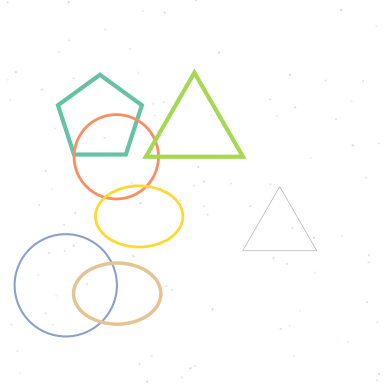[{"shape": "pentagon", "thickness": 3, "radius": 0.57, "center": [0.26, 0.691]}, {"shape": "circle", "thickness": 2, "radius": 0.55, "center": [0.302, 0.593]}, {"shape": "circle", "thickness": 1.5, "radius": 0.66, "center": [0.171, 0.259]}, {"shape": "triangle", "thickness": 3, "radius": 0.73, "center": [0.505, 0.666]}, {"shape": "oval", "thickness": 2, "radius": 0.57, "center": [0.361, 0.438]}, {"shape": "oval", "thickness": 2.5, "radius": 0.57, "center": [0.304, 0.237]}, {"shape": "triangle", "thickness": 0.5, "radius": 0.56, "center": [0.727, 0.404]}]